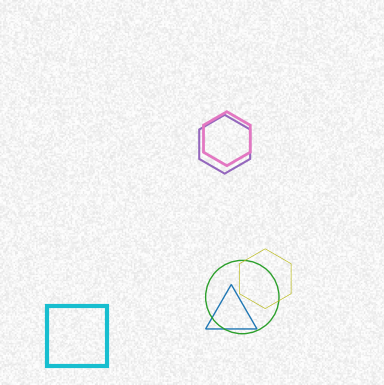[{"shape": "triangle", "thickness": 1, "radius": 0.38, "center": [0.601, 0.184]}, {"shape": "circle", "thickness": 1, "radius": 0.48, "center": [0.629, 0.228]}, {"shape": "hexagon", "thickness": 1.5, "radius": 0.38, "center": [0.584, 0.625]}, {"shape": "hexagon", "thickness": 2, "radius": 0.35, "center": [0.589, 0.64]}, {"shape": "hexagon", "thickness": 0.5, "radius": 0.39, "center": [0.689, 0.276]}, {"shape": "square", "thickness": 3, "radius": 0.39, "center": [0.2, 0.127]}]